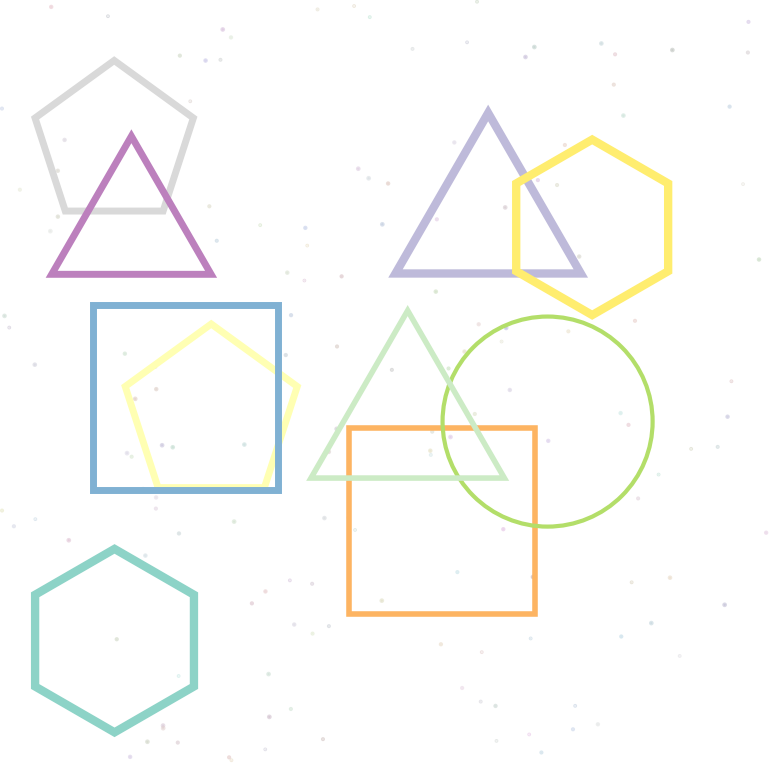[{"shape": "hexagon", "thickness": 3, "radius": 0.6, "center": [0.149, 0.168]}, {"shape": "pentagon", "thickness": 2.5, "radius": 0.59, "center": [0.274, 0.462]}, {"shape": "triangle", "thickness": 3, "radius": 0.69, "center": [0.634, 0.714]}, {"shape": "square", "thickness": 2.5, "radius": 0.6, "center": [0.241, 0.483]}, {"shape": "square", "thickness": 2, "radius": 0.6, "center": [0.574, 0.324]}, {"shape": "circle", "thickness": 1.5, "radius": 0.68, "center": [0.711, 0.452]}, {"shape": "pentagon", "thickness": 2.5, "radius": 0.54, "center": [0.148, 0.813]}, {"shape": "triangle", "thickness": 2.5, "radius": 0.6, "center": [0.171, 0.704]}, {"shape": "triangle", "thickness": 2, "radius": 0.73, "center": [0.529, 0.452]}, {"shape": "hexagon", "thickness": 3, "radius": 0.57, "center": [0.769, 0.705]}]